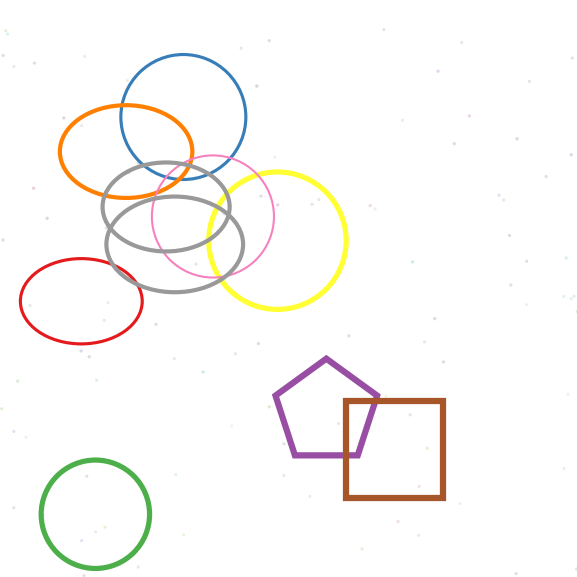[{"shape": "oval", "thickness": 1.5, "radius": 0.53, "center": [0.141, 0.477]}, {"shape": "circle", "thickness": 1.5, "radius": 0.54, "center": [0.317, 0.797]}, {"shape": "circle", "thickness": 2.5, "radius": 0.47, "center": [0.165, 0.109]}, {"shape": "pentagon", "thickness": 3, "radius": 0.46, "center": [0.565, 0.285]}, {"shape": "oval", "thickness": 2, "radius": 0.57, "center": [0.218, 0.737]}, {"shape": "circle", "thickness": 2.5, "radius": 0.6, "center": [0.48, 0.582]}, {"shape": "square", "thickness": 3, "radius": 0.42, "center": [0.683, 0.22]}, {"shape": "circle", "thickness": 1, "radius": 0.53, "center": [0.369, 0.624]}, {"shape": "oval", "thickness": 2, "radius": 0.55, "center": [0.288, 0.641]}, {"shape": "oval", "thickness": 2, "radius": 0.59, "center": [0.303, 0.576]}]